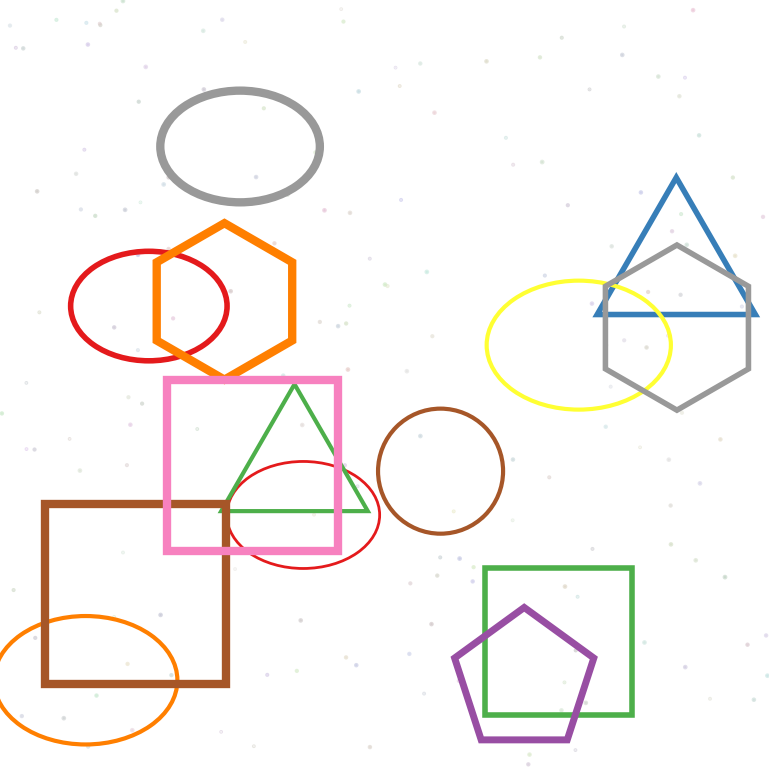[{"shape": "oval", "thickness": 1, "radius": 0.5, "center": [0.394, 0.331]}, {"shape": "oval", "thickness": 2, "radius": 0.51, "center": [0.193, 0.603]}, {"shape": "triangle", "thickness": 2, "radius": 0.59, "center": [0.878, 0.651]}, {"shape": "triangle", "thickness": 1.5, "radius": 0.55, "center": [0.382, 0.391]}, {"shape": "square", "thickness": 2, "radius": 0.48, "center": [0.725, 0.167]}, {"shape": "pentagon", "thickness": 2.5, "radius": 0.48, "center": [0.681, 0.116]}, {"shape": "oval", "thickness": 1.5, "radius": 0.6, "center": [0.111, 0.117]}, {"shape": "hexagon", "thickness": 3, "radius": 0.51, "center": [0.292, 0.609]}, {"shape": "oval", "thickness": 1.5, "radius": 0.6, "center": [0.752, 0.552]}, {"shape": "square", "thickness": 3, "radius": 0.59, "center": [0.176, 0.229]}, {"shape": "circle", "thickness": 1.5, "radius": 0.41, "center": [0.572, 0.388]}, {"shape": "square", "thickness": 3, "radius": 0.55, "center": [0.328, 0.395]}, {"shape": "hexagon", "thickness": 2, "radius": 0.54, "center": [0.879, 0.575]}, {"shape": "oval", "thickness": 3, "radius": 0.52, "center": [0.312, 0.81]}]